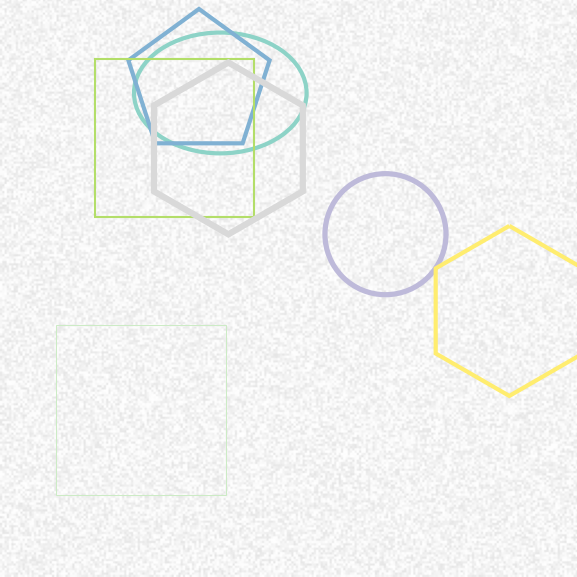[{"shape": "oval", "thickness": 2, "radius": 0.75, "center": [0.381, 0.838]}, {"shape": "circle", "thickness": 2.5, "radius": 0.52, "center": [0.667, 0.594]}, {"shape": "pentagon", "thickness": 2, "radius": 0.64, "center": [0.345, 0.855]}, {"shape": "square", "thickness": 1, "radius": 0.69, "center": [0.302, 0.76]}, {"shape": "hexagon", "thickness": 3, "radius": 0.74, "center": [0.395, 0.742]}, {"shape": "square", "thickness": 0.5, "radius": 0.74, "center": [0.245, 0.289]}, {"shape": "hexagon", "thickness": 2, "radius": 0.74, "center": [0.882, 0.461]}]